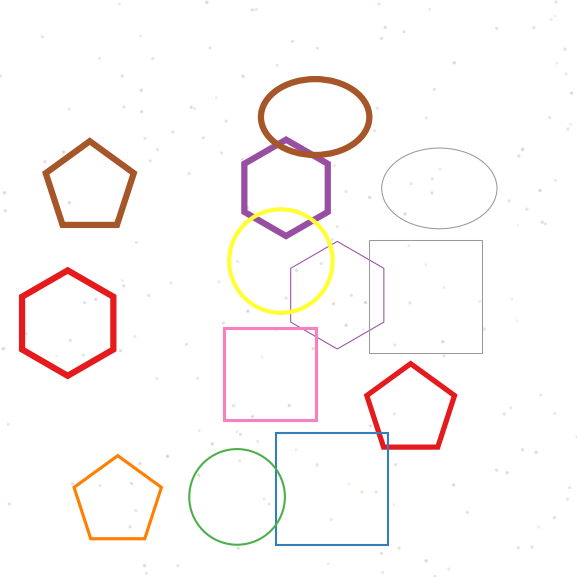[{"shape": "hexagon", "thickness": 3, "radius": 0.46, "center": [0.117, 0.44]}, {"shape": "pentagon", "thickness": 2.5, "radius": 0.4, "center": [0.711, 0.29]}, {"shape": "square", "thickness": 1, "radius": 0.48, "center": [0.575, 0.152]}, {"shape": "circle", "thickness": 1, "radius": 0.41, "center": [0.411, 0.139]}, {"shape": "hexagon", "thickness": 3, "radius": 0.42, "center": [0.495, 0.674]}, {"shape": "hexagon", "thickness": 0.5, "radius": 0.47, "center": [0.584, 0.488]}, {"shape": "pentagon", "thickness": 1.5, "radius": 0.4, "center": [0.204, 0.131]}, {"shape": "circle", "thickness": 2, "radius": 0.45, "center": [0.486, 0.547]}, {"shape": "pentagon", "thickness": 3, "radius": 0.4, "center": [0.155, 0.675]}, {"shape": "oval", "thickness": 3, "radius": 0.47, "center": [0.546, 0.796]}, {"shape": "square", "thickness": 1.5, "radius": 0.4, "center": [0.467, 0.352]}, {"shape": "square", "thickness": 0.5, "radius": 0.49, "center": [0.737, 0.486]}, {"shape": "oval", "thickness": 0.5, "radius": 0.5, "center": [0.761, 0.673]}]